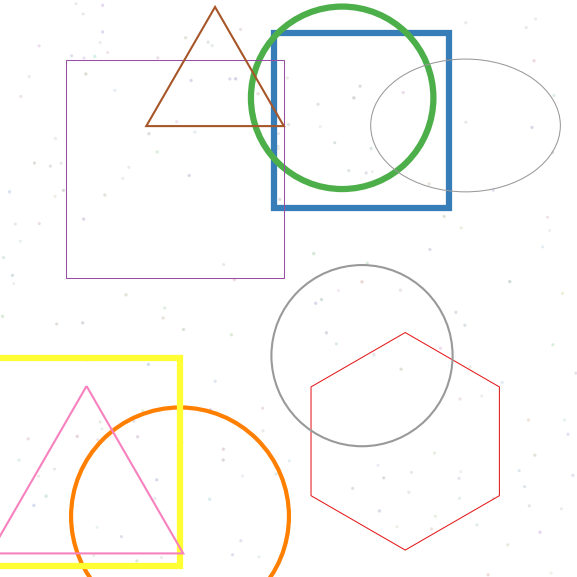[{"shape": "hexagon", "thickness": 0.5, "radius": 0.94, "center": [0.702, 0.235]}, {"shape": "square", "thickness": 3, "radius": 0.76, "center": [0.626, 0.791]}, {"shape": "circle", "thickness": 3, "radius": 0.79, "center": [0.593, 0.83]}, {"shape": "square", "thickness": 0.5, "radius": 0.94, "center": [0.303, 0.706]}, {"shape": "circle", "thickness": 2, "radius": 0.94, "center": [0.312, 0.105]}, {"shape": "square", "thickness": 3, "radius": 0.9, "center": [0.131, 0.2]}, {"shape": "triangle", "thickness": 1, "radius": 0.69, "center": [0.372, 0.85]}, {"shape": "triangle", "thickness": 1, "radius": 0.97, "center": [0.15, 0.137]}, {"shape": "circle", "thickness": 1, "radius": 0.78, "center": [0.627, 0.383]}, {"shape": "oval", "thickness": 0.5, "radius": 0.82, "center": [0.806, 0.782]}]